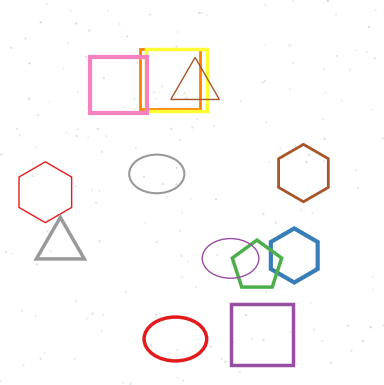[{"shape": "hexagon", "thickness": 1, "radius": 0.39, "center": [0.118, 0.501]}, {"shape": "oval", "thickness": 2.5, "radius": 0.41, "center": [0.456, 0.12]}, {"shape": "hexagon", "thickness": 3, "radius": 0.35, "center": [0.764, 0.336]}, {"shape": "pentagon", "thickness": 2.5, "radius": 0.34, "center": [0.667, 0.309]}, {"shape": "oval", "thickness": 1, "radius": 0.37, "center": [0.599, 0.329]}, {"shape": "square", "thickness": 2.5, "radius": 0.4, "center": [0.681, 0.131]}, {"shape": "square", "thickness": 2, "radius": 0.39, "center": [0.441, 0.795]}, {"shape": "square", "thickness": 2.5, "radius": 0.4, "center": [0.458, 0.792]}, {"shape": "hexagon", "thickness": 2, "radius": 0.37, "center": [0.788, 0.55]}, {"shape": "triangle", "thickness": 1, "radius": 0.36, "center": [0.507, 0.778]}, {"shape": "square", "thickness": 3, "radius": 0.36, "center": [0.308, 0.779]}, {"shape": "oval", "thickness": 1.5, "radius": 0.36, "center": [0.407, 0.548]}, {"shape": "triangle", "thickness": 2.5, "radius": 0.36, "center": [0.157, 0.363]}]